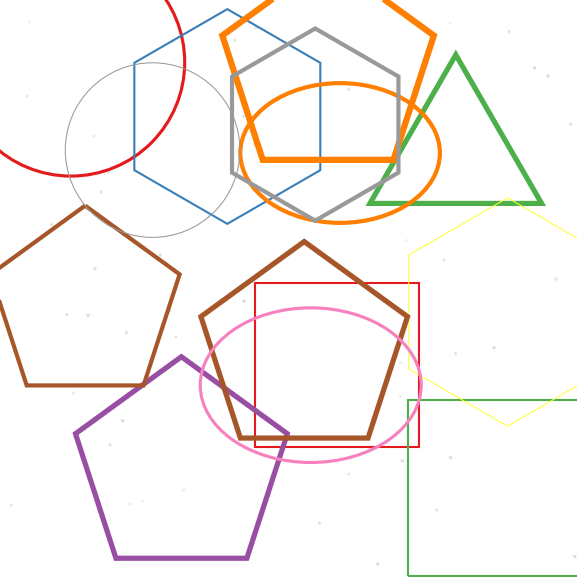[{"shape": "circle", "thickness": 1.5, "radius": 0.99, "center": [0.123, 0.891]}, {"shape": "square", "thickness": 1, "radius": 0.71, "center": [0.584, 0.367]}, {"shape": "hexagon", "thickness": 1, "radius": 0.93, "center": [0.394, 0.797]}, {"shape": "triangle", "thickness": 2.5, "radius": 0.86, "center": [0.789, 0.733]}, {"shape": "square", "thickness": 1, "radius": 0.76, "center": [0.859, 0.154]}, {"shape": "pentagon", "thickness": 2.5, "radius": 0.96, "center": [0.314, 0.189]}, {"shape": "oval", "thickness": 2, "radius": 0.86, "center": [0.589, 0.734]}, {"shape": "pentagon", "thickness": 3, "radius": 0.96, "center": [0.568, 0.878]}, {"shape": "hexagon", "thickness": 0.5, "radius": 0.99, "center": [0.879, 0.459]}, {"shape": "pentagon", "thickness": 2.5, "radius": 0.94, "center": [0.527, 0.393]}, {"shape": "pentagon", "thickness": 2, "radius": 0.86, "center": [0.147, 0.471]}, {"shape": "oval", "thickness": 1.5, "radius": 0.96, "center": [0.538, 0.332]}, {"shape": "hexagon", "thickness": 2, "radius": 0.83, "center": [0.546, 0.783]}, {"shape": "circle", "thickness": 0.5, "radius": 0.76, "center": [0.264, 0.739]}]